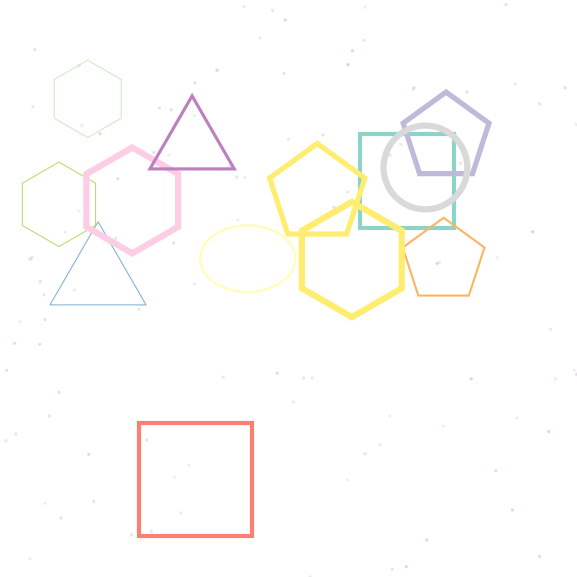[{"shape": "square", "thickness": 2, "radius": 0.41, "center": [0.705, 0.685]}, {"shape": "oval", "thickness": 1, "radius": 0.41, "center": [0.429, 0.551]}, {"shape": "pentagon", "thickness": 2.5, "radius": 0.39, "center": [0.772, 0.762]}, {"shape": "square", "thickness": 2, "radius": 0.49, "center": [0.338, 0.169]}, {"shape": "triangle", "thickness": 0.5, "radius": 0.48, "center": [0.17, 0.519]}, {"shape": "pentagon", "thickness": 1, "radius": 0.37, "center": [0.768, 0.548]}, {"shape": "hexagon", "thickness": 0.5, "radius": 0.37, "center": [0.102, 0.645]}, {"shape": "hexagon", "thickness": 3, "radius": 0.46, "center": [0.229, 0.652]}, {"shape": "circle", "thickness": 3, "radius": 0.36, "center": [0.737, 0.709]}, {"shape": "triangle", "thickness": 1.5, "radius": 0.42, "center": [0.333, 0.749]}, {"shape": "hexagon", "thickness": 0.5, "radius": 0.33, "center": [0.152, 0.828]}, {"shape": "pentagon", "thickness": 2.5, "radius": 0.43, "center": [0.549, 0.664]}, {"shape": "hexagon", "thickness": 3, "radius": 0.5, "center": [0.609, 0.55]}]